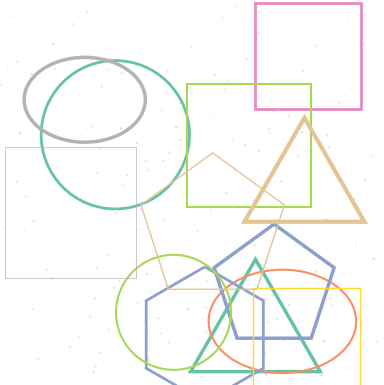[{"shape": "triangle", "thickness": 2.5, "radius": 0.97, "center": [0.664, 0.132]}, {"shape": "circle", "thickness": 2, "radius": 0.96, "center": [0.3, 0.65]}, {"shape": "oval", "thickness": 1.5, "radius": 0.96, "center": [0.734, 0.165]}, {"shape": "hexagon", "thickness": 2, "radius": 0.88, "center": [0.532, 0.131]}, {"shape": "pentagon", "thickness": 2.5, "radius": 0.82, "center": [0.712, 0.254]}, {"shape": "square", "thickness": 2, "radius": 0.69, "center": [0.801, 0.855]}, {"shape": "square", "thickness": 1.5, "radius": 0.8, "center": [0.646, 0.622]}, {"shape": "circle", "thickness": 1.5, "radius": 0.75, "center": [0.451, 0.189]}, {"shape": "square", "thickness": 1, "radius": 0.7, "center": [0.796, 0.113]}, {"shape": "triangle", "thickness": 3, "radius": 0.9, "center": [0.791, 0.514]}, {"shape": "pentagon", "thickness": 1, "radius": 0.98, "center": [0.552, 0.407]}, {"shape": "oval", "thickness": 2.5, "radius": 0.79, "center": [0.22, 0.741]}, {"shape": "square", "thickness": 0.5, "radius": 0.85, "center": [0.183, 0.448]}]